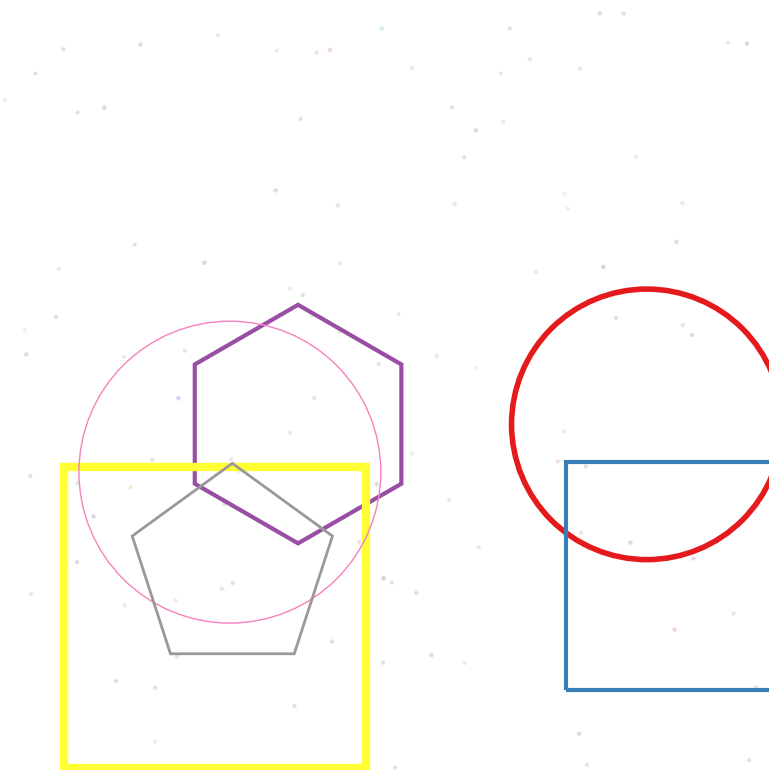[{"shape": "circle", "thickness": 2, "radius": 0.88, "center": [0.84, 0.449]}, {"shape": "square", "thickness": 1.5, "radius": 0.74, "center": [0.883, 0.252]}, {"shape": "hexagon", "thickness": 1.5, "radius": 0.77, "center": [0.387, 0.449]}, {"shape": "square", "thickness": 3, "radius": 0.98, "center": [0.279, 0.198]}, {"shape": "circle", "thickness": 0.5, "radius": 0.98, "center": [0.299, 0.387]}, {"shape": "pentagon", "thickness": 1, "radius": 0.68, "center": [0.302, 0.262]}]